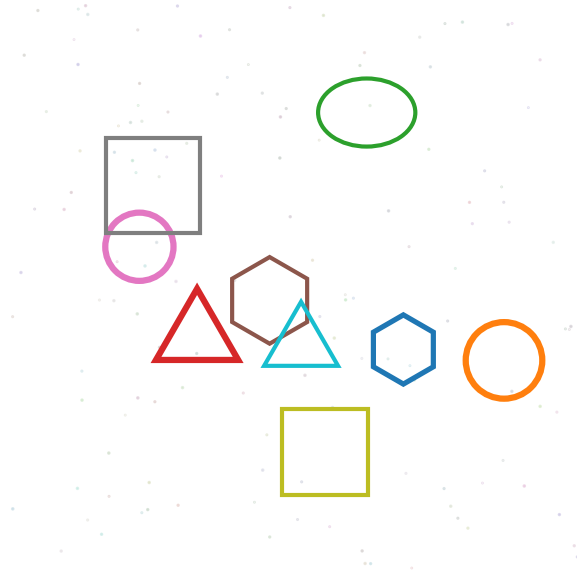[{"shape": "hexagon", "thickness": 2.5, "radius": 0.3, "center": [0.698, 0.394]}, {"shape": "circle", "thickness": 3, "radius": 0.33, "center": [0.873, 0.375]}, {"shape": "oval", "thickness": 2, "radius": 0.42, "center": [0.635, 0.804]}, {"shape": "triangle", "thickness": 3, "radius": 0.41, "center": [0.341, 0.417]}, {"shape": "hexagon", "thickness": 2, "radius": 0.37, "center": [0.467, 0.479]}, {"shape": "circle", "thickness": 3, "radius": 0.3, "center": [0.241, 0.572]}, {"shape": "square", "thickness": 2, "radius": 0.41, "center": [0.265, 0.678]}, {"shape": "square", "thickness": 2, "radius": 0.37, "center": [0.563, 0.216]}, {"shape": "triangle", "thickness": 2, "radius": 0.37, "center": [0.521, 0.403]}]